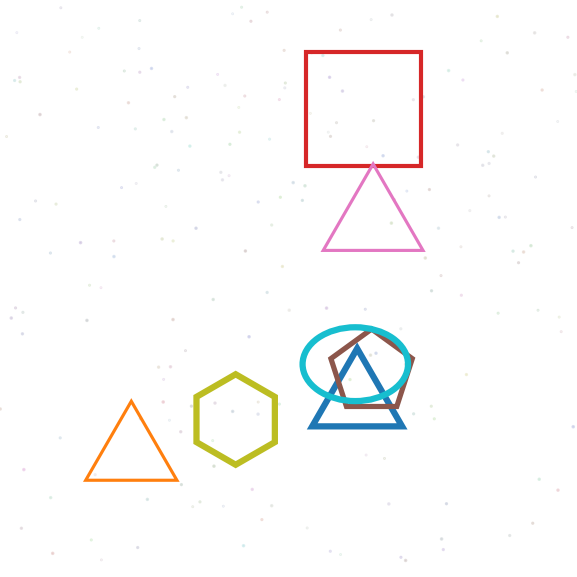[{"shape": "triangle", "thickness": 3, "radius": 0.45, "center": [0.618, 0.306]}, {"shape": "triangle", "thickness": 1.5, "radius": 0.46, "center": [0.227, 0.213]}, {"shape": "square", "thickness": 2, "radius": 0.5, "center": [0.63, 0.811]}, {"shape": "pentagon", "thickness": 2.5, "radius": 0.37, "center": [0.643, 0.355]}, {"shape": "triangle", "thickness": 1.5, "radius": 0.5, "center": [0.646, 0.615]}, {"shape": "hexagon", "thickness": 3, "radius": 0.39, "center": [0.408, 0.273]}, {"shape": "oval", "thickness": 3, "radius": 0.46, "center": [0.615, 0.369]}]